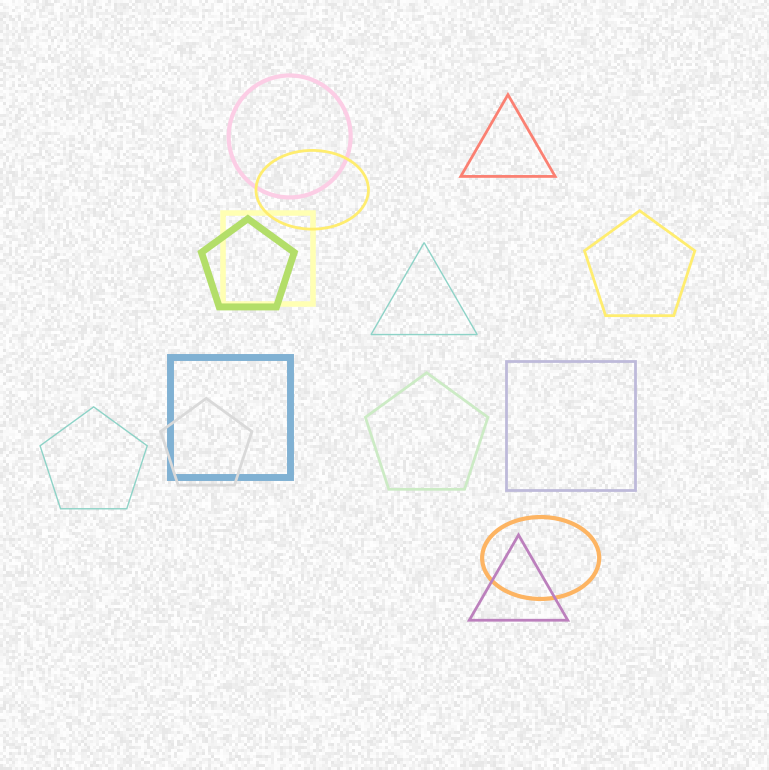[{"shape": "triangle", "thickness": 0.5, "radius": 0.4, "center": [0.551, 0.605]}, {"shape": "pentagon", "thickness": 0.5, "radius": 0.37, "center": [0.122, 0.398]}, {"shape": "square", "thickness": 2, "radius": 0.29, "center": [0.348, 0.664]}, {"shape": "square", "thickness": 1, "radius": 0.42, "center": [0.741, 0.448]}, {"shape": "triangle", "thickness": 1, "radius": 0.35, "center": [0.66, 0.806]}, {"shape": "square", "thickness": 2.5, "radius": 0.39, "center": [0.298, 0.459]}, {"shape": "oval", "thickness": 1.5, "radius": 0.38, "center": [0.702, 0.275]}, {"shape": "pentagon", "thickness": 2.5, "radius": 0.32, "center": [0.322, 0.653]}, {"shape": "circle", "thickness": 1.5, "radius": 0.4, "center": [0.376, 0.823]}, {"shape": "pentagon", "thickness": 1, "radius": 0.31, "center": [0.268, 0.42]}, {"shape": "triangle", "thickness": 1, "radius": 0.37, "center": [0.673, 0.231]}, {"shape": "pentagon", "thickness": 1, "radius": 0.42, "center": [0.554, 0.432]}, {"shape": "pentagon", "thickness": 1, "radius": 0.38, "center": [0.831, 0.651]}, {"shape": "oval", "thickness": 1, "radius": 0.37, "center": [0.405, 0.754]}]